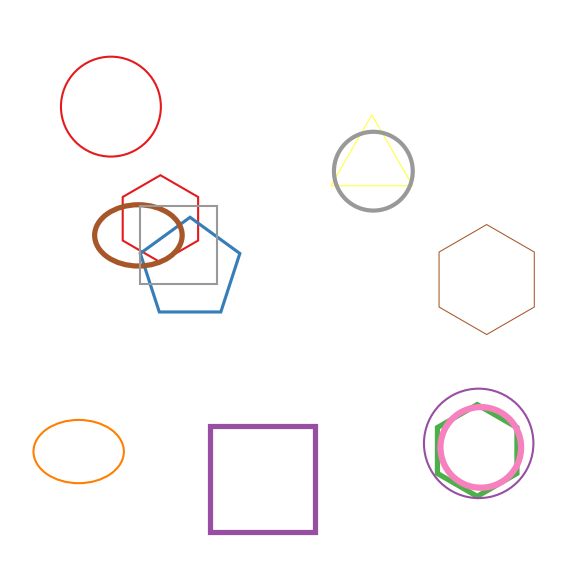[{"shape": "circle", "thickness": 1, "radius": 0.43, "center": [0.192, 0.815]}, {"shape": "hexagon", "thickness": 1, "radius": 0.38, "center": [0.278, 0.62]}, {"shape": "pentagon", "thickness": 1.5, "radius": 0.45, "center": [0.329, 0.532]}, {"shape": "hexagon", "thickness": 2.5, "radius": 0.4, "center": [0.826, 0.219]}, {"shape": "circle", "thickness": 1, "radius": 0.47, "center": [0.829, 0.231]}, {"shape": "square", "thickness": 2.5, "radius": 0.46, "center": [0.454, 0.17]}, {"shape": "oval", "thickness": 1, "radius": 0.39, "center": [0.136, 0.217]}, {"shape": "triangle", "thickness": 0.5, "radius": 0.41, "center": [0.644, 0.718]}, {"shape": "hexagon", "thickness": 0.5, "radius": 0.48, "center": [0.843, 0.515]}, {"shape": "oval", "thickness": 2.5, "radius": 0.38, "center": [0.24, 0.592]}, {"shape": "circle", "thickness": 3, "radius": 0.35, "center": [0.833, 0.224]}, {"shape": "square", "thickness": 1, "radius": 0.34, "center": [0.309, 0.575]}, {"shape": "circle", "thickness": 2, "radius": 0.34, "center": [0.647, 0.703]}]